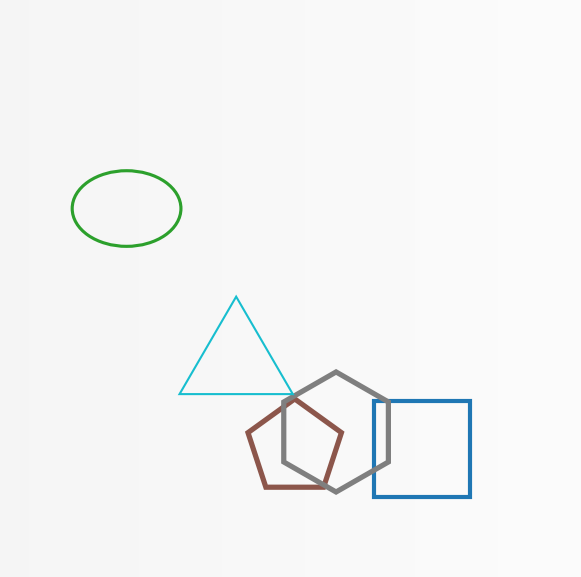[{"shape": "square", "thickness": 2, "radius": 0.41, "center": [0.726, 0.222]}, {"shape": "oval", "thickness": 1.5, "radius": 0.47, "center": [0.218, 0.638]}, {"shape": "pentagon", "thickness": 2.5, "radius": 0.42, "center": [0.507, 0.224]}, {"shape": "hexagon", "thickness": 2.5, "radius": 0.52, "center": [0.578, 0.251]}, {"shape": "triangle", "thickness": 1, "radius": 0.56, "center": [0.406, 0.373]}]